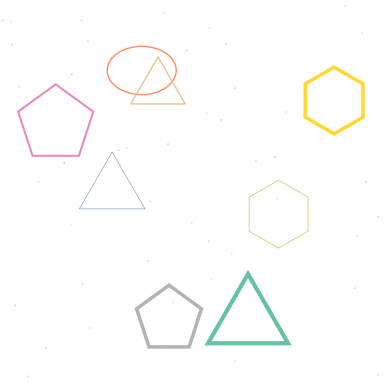[{"shape": "triangle", "thickness": 3, "radius": 0.6, "center": [0.644, 0.168]}, {"shape": "oval", "thickness": 1, "radius": 0.45, "center": [0.368, 0.817]}, {"shape": "triangle", "thickness": 0.5, "radius": 0.49, "center": [0.291, 0.507]}, {"shape": "pentagon", "thickness": 1.5, "radius": 0.51, "center": [0.145, 0.678]}, {"shape": "hexagon", "thickness": 0.5, "radius": 0.44, "center": [0.724, 0.444]}, {"shape": "hexagon", "thickness": 2.5, "radius": 0.43, "center": [0.868, 0.739]}, {"shape": "triangle", "thickness": 1, "radius": 0.41, "center": [0.41, 0.771]}, {"shape": "pentagon", "thickness": 2.5, "radius": 0.44, "center": [0.439, 0.171]}]